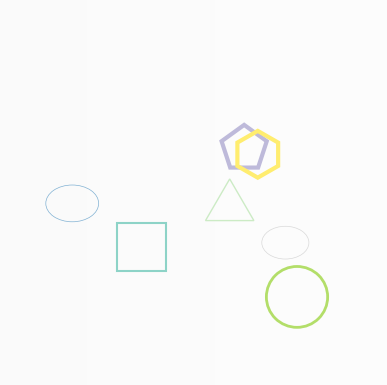[{"shape": "square", "thickness": 1.5, "radius": 0.31, "center": [0.364, 0.358]}, {"shape": "pentagon", "thickness": 3, "radius": 0.31, "center": [0.63, 0.614]}, {"shape": "oval", "thickness": 0.5, "radius": 0.34, "center": [0.186, 0.472]}, {"shape": "circle", "thickness": 2, "radius": 0.4, "center": [0.766, 0.229]}, {"shape": "oval", "thickness": 0.5, "radius": 0.3, "center": [0.736, 0.37]}, {"shape": "triangle", "thickness": 1, "radius": 0.36, "center": [0.593, 0.463]}, {"shape": "hexagon", "thickness": 3, "radius": 0.3, "center": [0.665, 0.599]}]